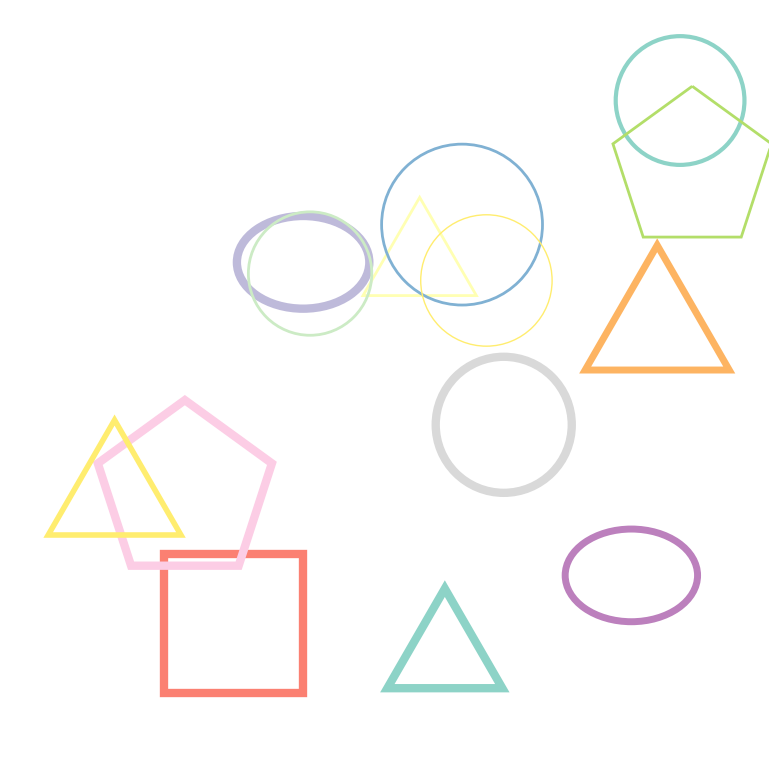[{"shape": "triangle", "thickness": 3, "radius": 0.43, "center": [0.578, 0.149]}, {"shape": "circle", "thickness": 1.5, "radius": 0.42, "center": [0.883, 0.869]}, {"shape": "triangle", "thickness": 1, "radius": 0.43, "center": [0.545, 0.659]}, {"shape": "oval", "thickness": 3, "radius": 0.43, "center": [0.394, 0.659]}, {"shape": "square", "thickness": 3, "radius": 0.45, "center": [0.303, 0.19]}, {"shape": "circle", "thickness": 1, "radius": 0.52, "center": [0.6, 0.708]}, {"shape": "triangle", "thickness": 2.5, "radius": 0.54, "center": [0.854, 0.573]}, {"shape": "pentagon", "thickness": 1, "radius": 0.54, "center": [0.899, 0.78]}, {"shape": "pentagon", "thickness": 3, "radius": 0.59, "center": [0.24, 0.361]}, {"shape": "circle", "thickness": 3, "radius": 0.44, "center": [0.654, 0.448]}, {"shape": "oval", "thickness": 2.5, "radius": 0.43, "center": [0.82, 0.253]}, {"shape": "circle", "thickness": 1, "radius": 0.4, "center": [0.403, 0.645]}, {"shape": "triangle", "thickness": 2, "radius": 0.5, "center": [0.149, 0.355]}, {"shape": "circle", "thickness": 0.5, "radius": 0.43, "center": [0.632, 0.636]}]